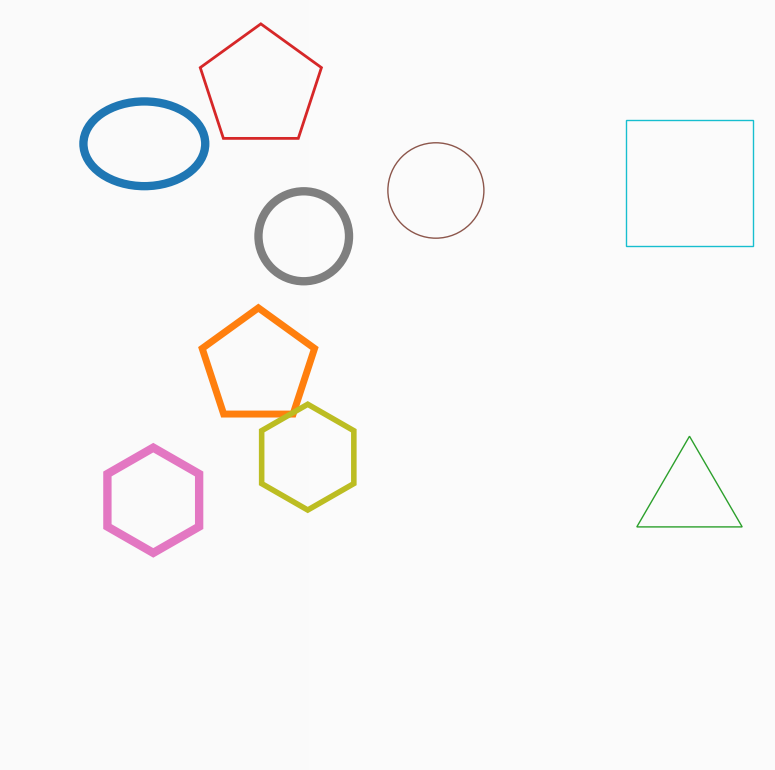[{"shape": "oval", "thickness": 3, "radius": 0.39, "center": [0.186, 0.813]}, {"shape": "pentagon", "thickness": 2.5, "radius": 0.38, "center": [0.333, 0.524]}, {"shape": "triangle", "thickness": 0.5, "radius": 0.39, "center": [0.89, 0.355]}, {"shape": "pentagon", "thickness": 1, "radius": 0.41, "center": [0.337, 0.887]}, {"shape": "circle", "thickness": 0.5, "radius": 0.31, "center": [0.562, 0.753]}, {"shape": "hexagon", "thickness": 3, "radius": 0.34, "center": [0.198, 0.35]}, {"shape": "circle", "thickness": 3, "radius": 0.29, "center": [0.392, 0.693]}, {"shape": "hexagon", "thickness": 2, "radius": 0.34, "center": [0.397, 0.406]}, {"shape": "square", "thickness": 0.5, "radius": 0.41, "center": [0.89, 0.762]}]